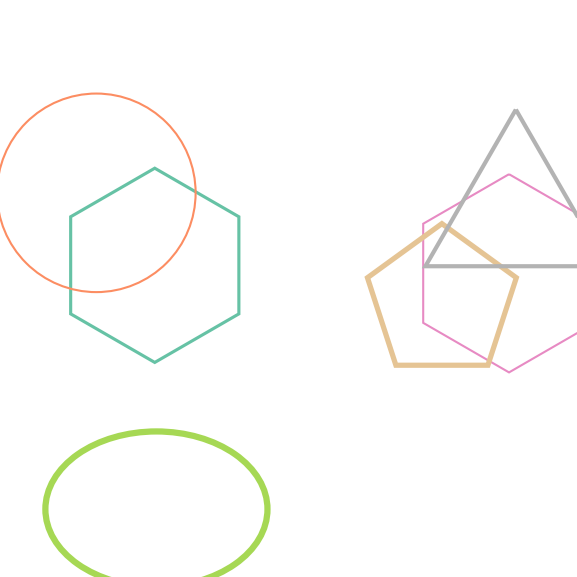[{"shape": "hexagon", "thickness": 1.5, "radius": 0.84, "center": [0.268, 0.54]}, {"shape": "circle", "thickness": 1, "radius": 0.86, "center": [0.167, 0.665]}, {"shape": "hexagon", "thickness": 1, "radius": 0.86, "center": [0.881, 0.526]}, {"shape": "oval", "thickness": 3, "radius": 0.96, "center": [0.271, 0.117]}, {"shape": "pentagon", "thickness": 2.5, "radius": 0.68, "center": [0.765, 0.476]}, {"shape": "triangle", "thickness": 2, "radius": 0.9, "center": [0.893, 0.629]}]